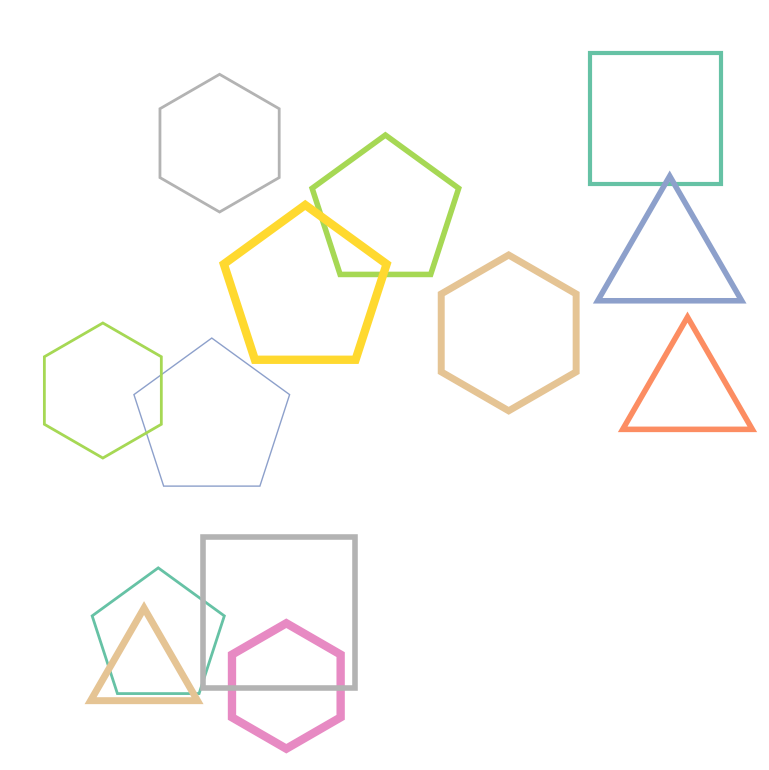[{"shape": "pentagon", "thickness": 1, "radius": 0.45, "center": [0.206, 0.172]}, {"shape": "square", "thickness": 1.5, "radius": 0.42, "center": [0.851, 0.846]}, {"shape": "triangle", "thickness": 2, "radius": 0.49, "center": [0.893, 0.491]}, {"shape": "triangle", "thickness": 2, "radius": 0.54, "center": [0.87, 0.663]}, {"shape": "pentagon", "thickness": 0.5, "radius": 0.53, "center": [0.275, 0.455]}, {"shape": "hexagon", "thickness": 3, "radius": 0.41, "center": [0.372, 0.109]}, {"shape": "hexagon", "thickness": 1, "radius": 0.44, "center": [0.134, 0.493]}, {"shape": "pentagon", "thickness": 2, "radius": 0.5, "center": [0.501, 0.725]}, {"shape": "pentagon", "thickness": 3, "radius": 0.56, "center": [0.396, 0.623]}, {"shape": "hexagon", "thickness": 2.5, "radius": 0.51, "center": [0.661, 0.568]}, {"shape": "triangle", "thickness": 2.5, "radius": 0.4, "center": [0.187, 0.13]}, {"shape": "hexagon", "thickness": 1, "radius": 0.45, "center": [0.285, 0.814]}, {"shape": "square", "thickness": 2, "radius": 0.49, "center": [0.363, 0.205]}]